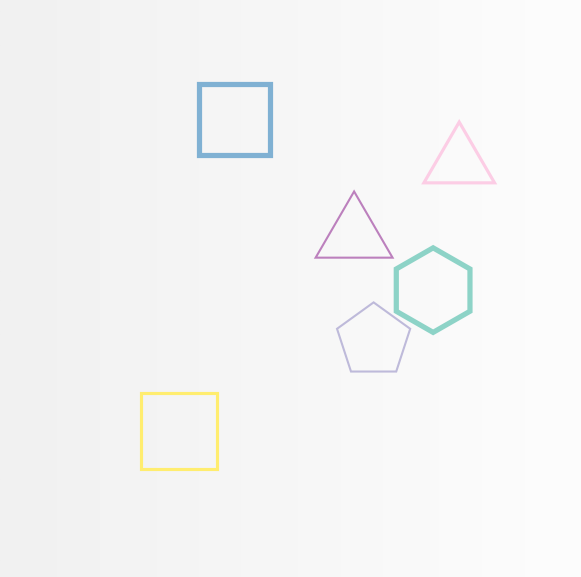[{"shape": "hexagon", "thickness": 2.5, "radius": 0.37, "center": [0.745, 0.497]}, {"shape": "pentagon", "thickness": 1, "radius": 0.33, "center": [0.643, 0.409]}, {"shape": "square", "thickness": 2.5, "radius": 0.31, "center": [0.404, 0.792]}, {"shape": "triangle", "thickness": 1.5, "radius": 0.35, "center": [0.79, 0.718]}, {"shape": "triangle", "thickness": 1, "radius": 0.38, "center": [0.609, 0.591]}, {"shape": "square", "thickness": 1.5, "radius": 0.33, "center": [0.307, 0.253]}]